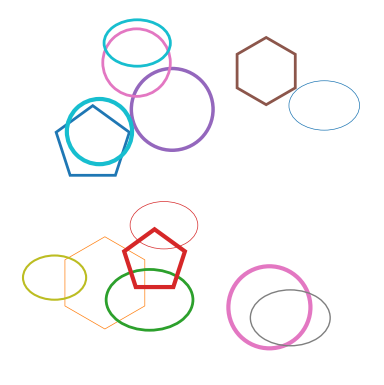[{"shape": "oval", "thickness": 0.5, "radius": 0.46, "center": [0.842, 0.726]}, {"shape": "pentagon", "thickness": 2, "radius": 0.5, "center": [0.241, 0.626]}, {"shape": "hexagon", "thickness": 0.5, "radius": 0.6, "center": [0.272, 0.265]}, {"shape": "oval", "thickness": 2, "radius": 0.56, "center": [0.388, 0.221]}, {"shape": "oval", "thickness": 0.5, "radius": 0.44, "center": [0.426, 0.415]}, {"shape": "pentagon", "thickness": 3, "radius": 0.41, "center": [0.401, 0.322]}, {"shape": "circle", "thickness": 2.5, "radius": 0.53, "center": [0.447, 0.716]}, {"shape": "hexagon", "thickness": 2, "radius": 0.44, "center": [0.691, 0.815]}, {"shape": "circle", "thickness": 3, "radius": 0.53, "center": [0.7, 0.202]}, {"shape": "circle", "thickness": 2, "radius": 0.44, "center": [0.355, 0.837]}, {"shape": "oval", "thickness": 1, "radius": 0.52, "center": [0.754, 0.174]}, {"shape": "oval", "thickness": 1.5, "radius": 0.41, "center": [0.142, 0.279]}, {"shape": "circle", "thickness": 3, "radius": 0.42, "center": [0.258, 0.658]}, {"shape": "oval", "thickness": 2, "radius": 0.43, "center": [0.356, 0.888]}]